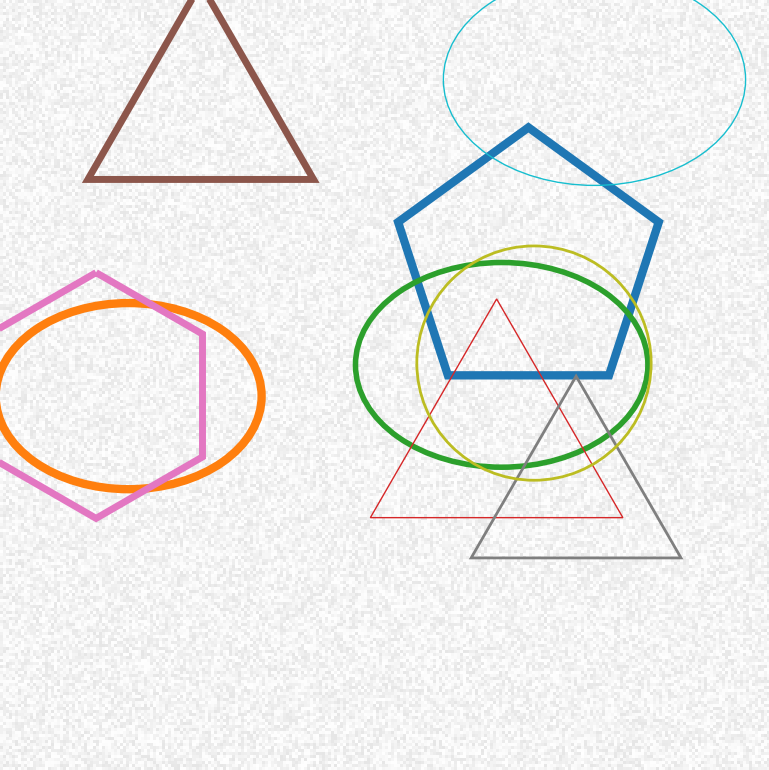[{"shape": "pentagon", "thickness": 3, "radius": 0.89, "center": [0.686, 0.657]}, {"shape": "oval", "thickness": 3, "radius": 0.86, "center": [0.167, 0.486]}, {"shape": "oval", "thickness": 2, "radius": 0.95, "center": [0.652, 0.526]}, {"shape": "triangle", "thickness": 0.5, "radius": 0.95, "center": [0.645, 0.422]}, {"shape": "triangle", "thickness": 2.5, "radius": 0.85, "center": [0.261, 0.852]}, {"shape": "hexagon", "thickness": 2.5, "radius": 0.8, "center": [0.125, 0.486]}, {"shape": "triangle", "thickness": 1, "radius": 0.79, "center": [0.748, 0.354]}, {"shape": "circle", "thickness": 1, "radius": 0.76, "center": [0.693, 0.528]}, {"shape": "oval", "thickness": 0.5, "radius": 0.98, "center": [0.772, 0.897]}]